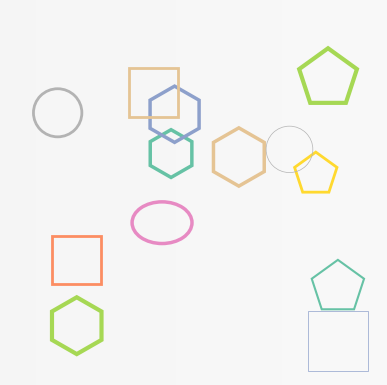[{"shape": "pentagon", "thickness": 1.5, "radius": 0.35, "center": [0.872, 0.254]}, {"shape": "hexagon", "thickness": 2.5, "radius": 0.31, "center": [0.441, 0.601]}, {"shape": "square", "thickness": 2, "radius": 0.31, "center": [0.198, 0.325]}, {"shape": "hexagon", "thickness": 2.5, "radius": 0.37, "center": [0.451, 0.703]}, {"shape": "square", "thickness": 0.5, "radius": 0.39, "center": [0.873, 0.114]}, {"shape": "oval", "thickness": 2.5, "radius": 0.39, "center": [0.418, 0.422]}, {"shape": "hexagon", "thickness": 3, "radius": 0.37, "center": [0.198, 0.154]}, {"shape": "pentagon", "thickness": 3, "radius": 0.39, "center": [0.847, 0.796]}, {"shape": "pentagon", "thickness": 2, "radius": 0.29, "center": [0.815, 0.547]}, {"shape": "hexagon", "thickness": 2.5, "radius": 0.38, "center": [0.616, 0.592]}, {"shape": "square", "thickness": 2, "radius": 0.31, "center": [0.396, 0.76]}, {"shape": "circle", "thickness": 2, "radius": 0.31, "center": [0.149, 0.707]}, {"shape": "circle", "thickness": 0.5, "radius": 0.3, "center": [0.747, 0.612]}]